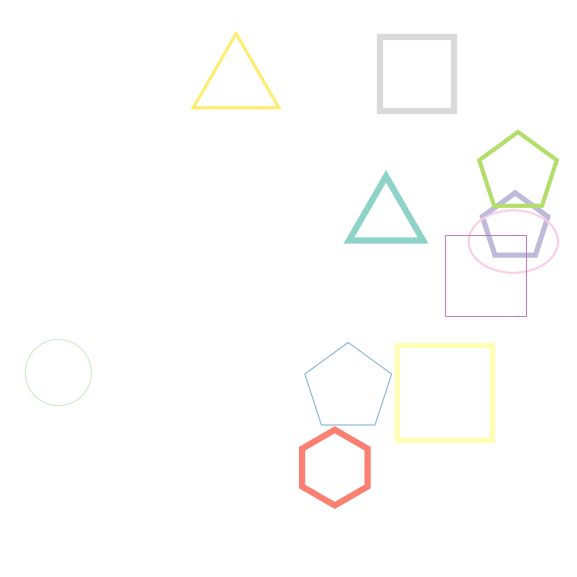[{"shape": "triangle", "thickness": 3, "radius": 0.37, "center": [0.668, 0.62]}, {"shape": "square", "thickness": 2.5, "radius": 0.41, "center": [0.769, 0.32]}, {"shape": "pentagon", "thickness": 2.5, "radius": 0.3, "center": [0.892, 0.606]}, {"shape": "hexagon", "thickness": 3, "radius": 0.33, "center": [0.58, 0.189]}, {"shape": "pentagon", "thickness": 0.5, "radius": 0.4, "center": [0.603, 0.327]}, {"shape": "pentagon", "thickness": 2, "radius": 0.35, "center": [0.897, 0.7]}, {"shape": "oval", "thickness": 1, "radius": 0.39, "center": [0.889, 0.581]}, {"shape": "square", "thickness": 3, "radius": 0.32, "center": [0.721, 0.871]}, {"shape": "square", "thickness": 0.5, "radius": 0.35, "center": [0.841, 0.522]}, {"shape": "circle", "thickness": 0.5, "radius": 0.29, "center": [0.101, 0.354]}, {"shape": "triangle", "thickness": 1.5, "radius": 0.43, "center": [0.409, 0.855]}]